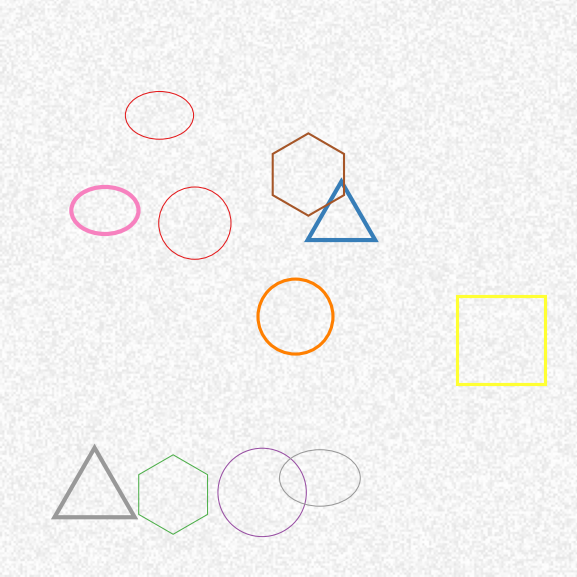[{"shape": "circle", "thickness": 0.5, "radius": 0.31, "center": [0.337, 0.613]}, {"shape": "oval", "thickness": 0.5, "radius": 0.3, "center": [0.276, 0.799]}, {"shape": "triangle", "thickness": 2, "radius": 0.34, "center": [0.591, 0.617]}, {"shape": "hexagon", "thickness": 0.5, "radius": 0.34, "center": [0.3, 0.143]}, {"shape": "circle", "thickness": 0.5, "radius": 0.38, "center": [0.454, 0.146]}, {"shape": "circle", "thickness": 1.5, "radius": 0.32, "center": [0.512, 0.451]}, {"shape": "square", "thickness": 1.5, "radius": 0.38, "center": [0.868, 0.41]}, {"shape": "hexagon", "thickness": 1, "radius": 0.36, "center": [0.534, 0.697]}, {"shape": "oval", "thickness": 2, "radius": 0.29, "center": [0.182, 0.635]}, {"shape": "triangle", "thickness": 2, "radius": 0.4, "center": [0.164, 0.144]}, {"shape": "oval", "thickness": 0.5, "radius": 0.35, "center": [0.554, 0.171]}]